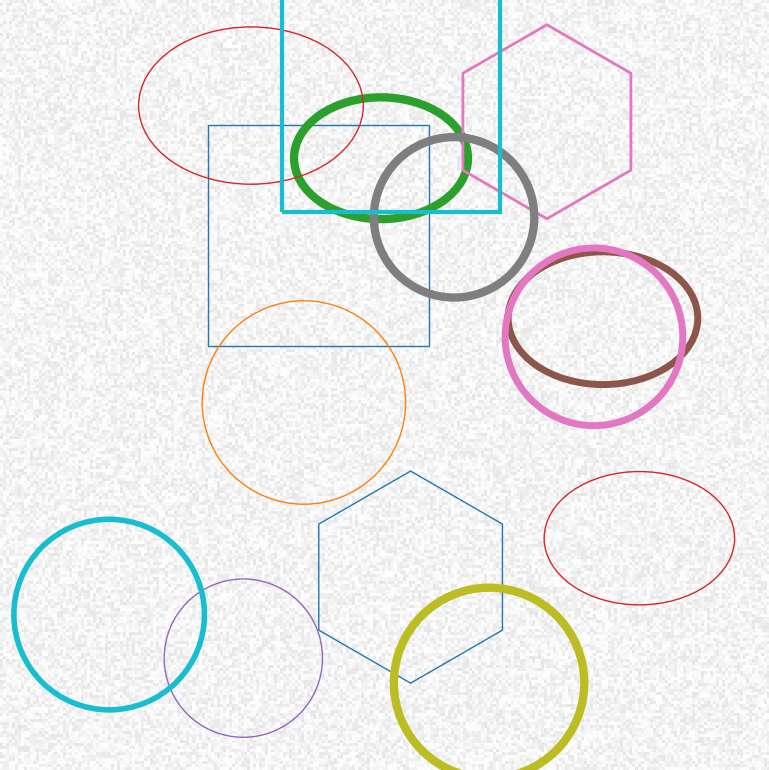[{"shape": "square", "thickness": 0.5, "radius": 0.72, "center": [0.414, 0.695]}, {"shape": "hexagon", "thickness": 0.5, "radius": 0.69, "center": [0.533, 0.251]}, {"shape": "circle", "thickness": 0.5, "radius": 0.66, "center": [0.395, 0.477]}, {"shape": "oval", "thickness": 3, "radius": 0.56, "center": [0.495, 0.795]}, {"shape": "oval", "thickness": 0.5, "radius": 0.62, "center": [0.83, 0.301]}, {"shape": "oval", "thickness": 0.5, "radius": 0.73, "center": [0.326, 0.863]}, {"shape": "circle", "thickness": 0.5, "radius": 0.51, "center": [0.316, 0.145]}, {"shape": "oval", "thickness": 2.5, "radius": 0.62, "center": [0.783, 0.587]}, {"shape": "hexagon", "thickness": 1, "radius": 0.63, "center": [0.71, 0.842]}, {"shape": "circle", "thickness": 2.5, "radius": 0.58, "center": [0.771, 0.563]}, {"shape": "circle", "thickness": 3, "radius": 0.52, "center": [0.59, 0.718]}, {"shape": "circle", "thickness": 3, "radius": 0.62, "center": [0.635, 0.113]}, {"shape": "square", "thickness": 1.5, "radius": 0.71, "center": [0.508, 0.866]}, {"shape": "circle", "thickness": 2, "radius": 0.62, "center": [0.142, 0.202]}]